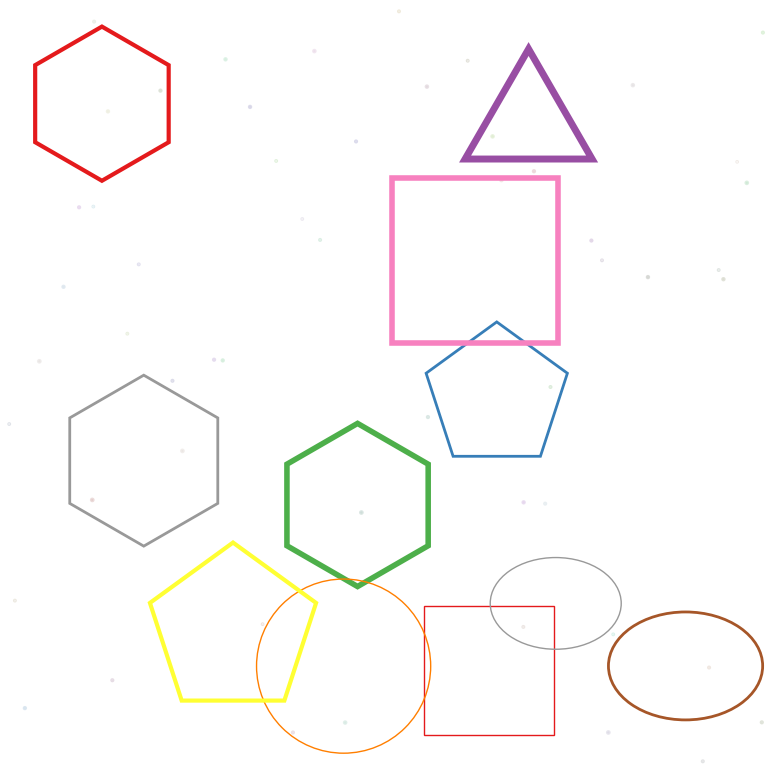[{"shape": "hexagon", "thickness": 1.5, "radius": 0.5, "center": [0.132, 0.865]}, {"shape": "square", "thickness": 0.5, "radius": 0.42, "center": [0.635, 0.129]}, {"shape": "pentagon", "thickness": 1, "radius": 0.48, "center": [0.645, 0.485]}, {"shape": "hexagon", "thickness": 2, "radius": 0.53, "center": [0.464, 0.344]}, {"shape": "triangle", "thickness": 2.5, "radius": 0.48, "center": [0.686, 0.841]}, {"shape": "circle", "thickness": 0.5, "radius": 0.57, "center": [0.446, 0.135]}, {"shape": "pentagon", "thickness": 1.5, "radius": 0.57, "center": [0.303, 0.182]}, {"shape": "oval", "thickness": 1, "radius": 0.5, "center": [0.89, 0.135]}, {"shape": "square", "thickness": 2, "radius": 0.54, "center": [0.617, 0.661]}, {"shape": "hexagon", "thickness": 1, "radius": 0.56, "center": [0.187, 0.402]}, {"shape": "oval", "thickness": 0.5, "radius": 0.43, "center": [0.722, 0.216]}]